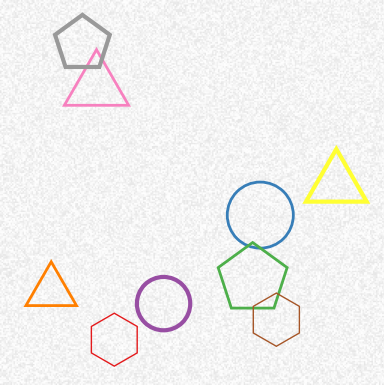[{"shape": "hexagon", "thickness": 1, "radius": 0.34, "center": [0.297, 0.118]}, {"shape": "circle", "thickness": 2, "radius": 0.43, "center": [0.676, 0.441]}, {"shape": "pentagon", "thickness": 2, "radius": 0.47, "center": [0.656, 0.276]}, {"shape": "circle", "thickness": 3, "radius": 0.35, "center": [0.425, 0.211]}, {"shape": "triangle", "thickness": 2, "radius": 0.38, "center": [0.133, 0.244]}, {"shape": "triangle", "thickness": 3, "radius": 0.46, "center": [0.874, 0.522]}, {"shape": "hexagon", "thickness": 1, "radius": 0.35, "center": [0.718, 0.17]}, {"shape": "triangle", "thickness": 2, "radius": 0.48, "center": [0.251, 0.775]}, {"shape": "pentagon", "thickness": 3, "radius": 0.37, "center": [0.214, 0.887]}]